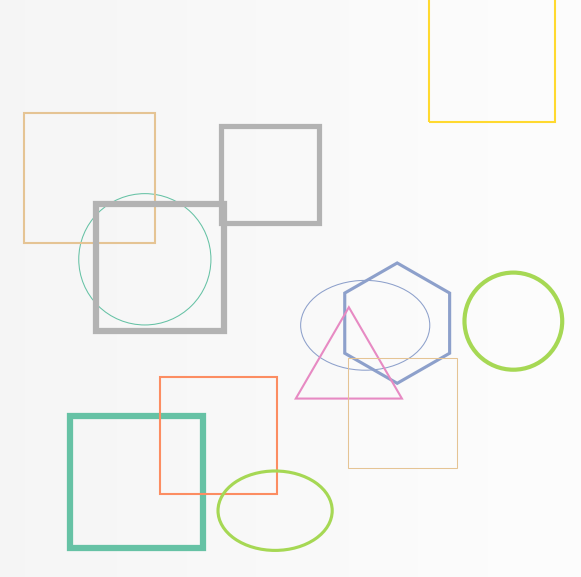[{"shape": "circle", "thickness": 0.5, "radius": 0.57, "center": [0.249, 0.55]}, {"shape": "square", "thickness": 3, "radius": 0.57, "center": [0.235, 0.165]}, {"shape": "square", "thickness": 1, "radius": 0.51, "center": [0.376, 0.246]}, {"shape": "oval", "thickness": 0.5, "radius": 0.56, "center": [0.628, 0.436]}, {"shape": "hexagon", "thickness": 1.5, "radius": 0.52, "center": [0.683, 0.44]}, {"shape": "triangle", "thickness": 1, "radius": 0.53, "center": [0.6, 0.362]}, {"shape": "oval", "thickness": 1.5, "radius": 0.49, "center": [0.473, 0.115]}, {"shape": "circle", "thickness": 2, "radius": 0.42, "center": [0.883, 0.443]}, {"shape": "square", "thickness": 1, "radius": 0.54, "center": [0.847, 0.897]}, {"shape": "square", "thickness": 1, "radius": 0.56, "center": [0.154, 0.692]}, {"shape": "square", "thickness": 0.5, "radius": 0.47, "center": [0.693, 0.284]}, {"shape": "square", "thickness": 3, "radius": 0.55, "center": [0.275, 0.536]}, {"shape": "square", "thickness": 2.5, "radius": 0.42, "center": [0.464, 0.697]}]